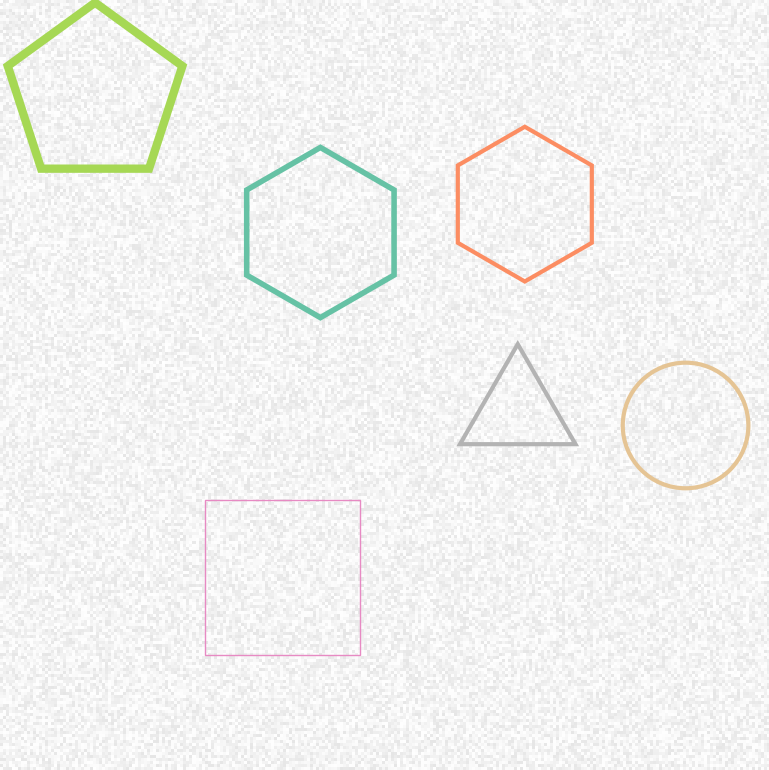[{"shape": "hexagon", "thickness": 2, "radius": 0.55, "center": [0.416, 0.698]}, {"shape": "hexagon", "thickness": 1.5, "radius": 0.5, "center": [0.682, 0.735]}, {"shape": "square", "thickness": 0.5, "radius": 0.5, "center": [0.367, 0.25]}, {"shape": "pentagon", "thickness": 3, "radius": 0.6, "center": [0.123, 0.877]}, {"shape": "circle", "thickness": 1.5, "radius": 0.41, "center": [0.89, 0.447]}, {"shape": "triangle", "thickness": 1.5, "radius": 0.43, "center": [0.672, 0.466]}]